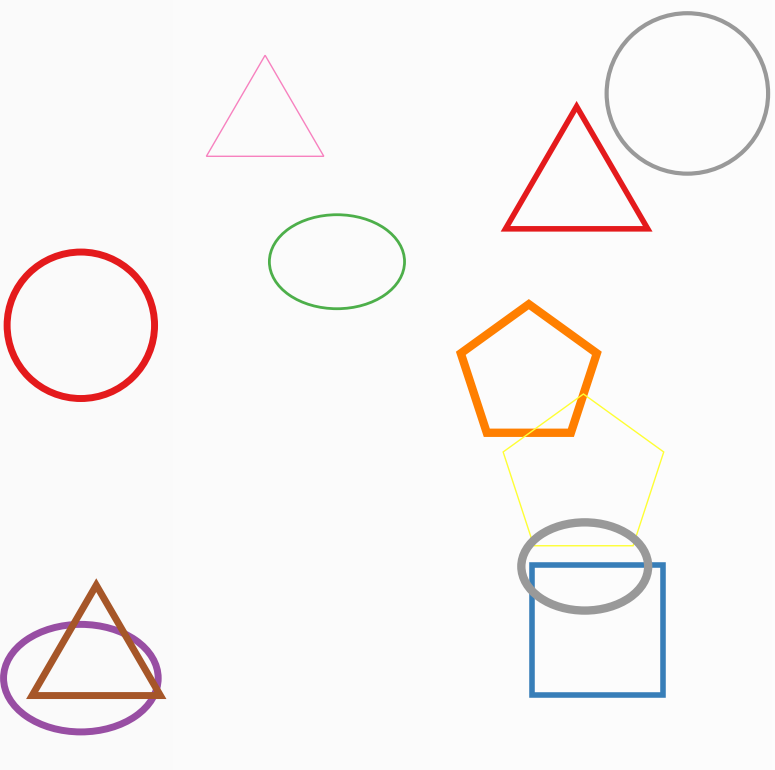[{"shape": "triangle", "thickness": 2, "radius": 0.53, "center": [0.744, 0.756]}, {"shape": "circle", "thickness": 2.5, "radius": 0.48, "center": [0.104, 0.578]}, {"shape": "square", "thickness": 2, "radius": 0.42, "center": [0.771, 0.182]}, {"shape": "oval", "thickness": 1, "radius": 0.44, "center": [0.435, 0.66]}, {"shape": "oval", "thickness": 2.5, "radius": 0.5, "center": [0.104, 0.119]}, {"shape": "pentagon", "thickness": 3, "radius": 0.46, "center": [0.682, 0.513]}, {"shape": "pentagon", "thickness": 0.5, "radius": 0.54, "center": [0.753, 0.379]}, {"shape": "triangle", "thickness": 2.5, "radius": 0.48, "center": [0.124, 0.144]}, {"shape": "triangle", "thickness": 0.5, "radius": 0.44, "center": [0.342, 0.841]}, {"shape": "oval", "thickness": 3, "radius": 0.41, "center": [0.755, 0.264]}, {"shape": "circle", "thickness": 1.5, "radius": 0.52, "center": [0.887, 0.879]}]